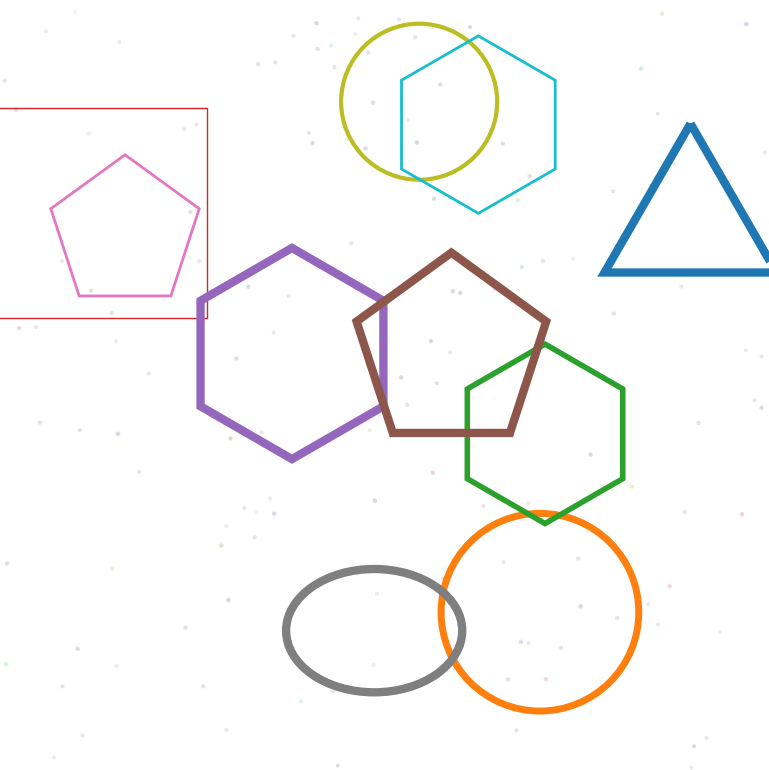[{"shape": "triangle", "thickness": 3, "radius": 0.64, "center": [0.897, 0.711]}, {"shape": "circle", "thickness": 2.5, "radius": 0.64, "center": [0.701, 0.205]}, {"shape": "hexagon", "thickness": 2, "radius": 0.58, "center": [0.708, 0.437]}, {"shape": "square", "thickness": 0.5, "radius": 0.68, "center": [0.132, 0.723]}, {"shape": "hexagon", "thickness": 3, "radius": 0.69, "center": [0.379, 0.541]}, {"shape": "pentagon", "thickness": 3, "radius": 0.65, "center": [0.586, 0.542]}, {"shape": "pentagon", "thickness": 1, "radius": 0.51, "center": [0.162, 0.698]}, {"shape": "oval", "thickness": 3, "radius": 0.57, "center": [0.486, 0.181]}, {"shape": "circle", "thickness": 1.5, "radius": 0.51, "center": [0.544, 0.868]}, {"shape": "hexagon", "thickness": 1, "radius": 0.58, "center": [0.621, 0.838]}]